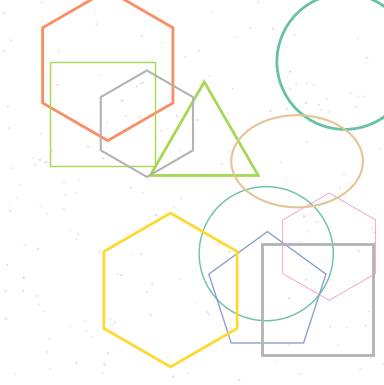[{"shape": "circle", "thickness": 2, "radius": 0.88, "center": [0.895, 0.84]}, {"shape": "circle", "thickness": 1, "radius": 0.87, "center": [0.691, 0.341]}, {"shape": "hexagon", "thickness": 2, "radius": 0.98, "center": [0.28, 0.83]}, {"shape": "pentagon", "thickness": 1, "radius": 0.8, "center": [0.695, 0.238]}, {"shape": "hexagon", "thickness": 0.5, "radius": 0.7, "center": [0.855, 0.359]}, {"shape": "triangle", "thickness": 2, "radius": 0.81, "center": [0.531, 0.625]}, {"shape": "square", "thickness": 1, "radius": 0.68, "center": [0.266, 0.704]}, {"shape": "hexagon", "thickness": 2, "radius": 1.0, "center": [0.443, 0.247]}, {"shape": "oval", "thickness": 1.5, "radius": 0.85, "center": [0.772, 0.581]}, {"shape": "hexagon", "thickness": 1.5, "radius": 0.69, "center": [0.381, 0.679]}, {"shape": "square", "thickness": 2, "radius": 0.73, "center": [0.825, 0.222]}]